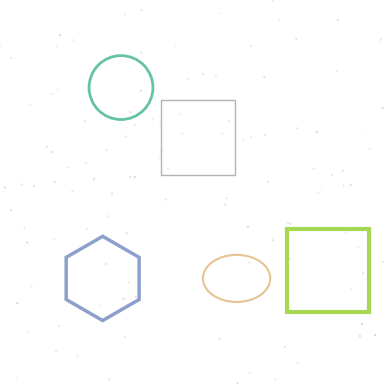[{"shape": "circle", "thickness": 2, "radius": 0.41, "center": [0.314, 0.773]}, {"shape": "hexagon", "thickness": 2.5, "radius": 0.55, "center": [0.267, 0.277]}, {"shape": "square", "thickness": 3, "radius": 0.54, "center": [0.852, 0.298]}, {"shape": "oval", "thickness": 1.5, "radius": 0.44, "center": [0.615, 0.277]}, {"shape": "square", "thickness": 1, "radius": 0.48, "center": [0.514, 0.642]}]